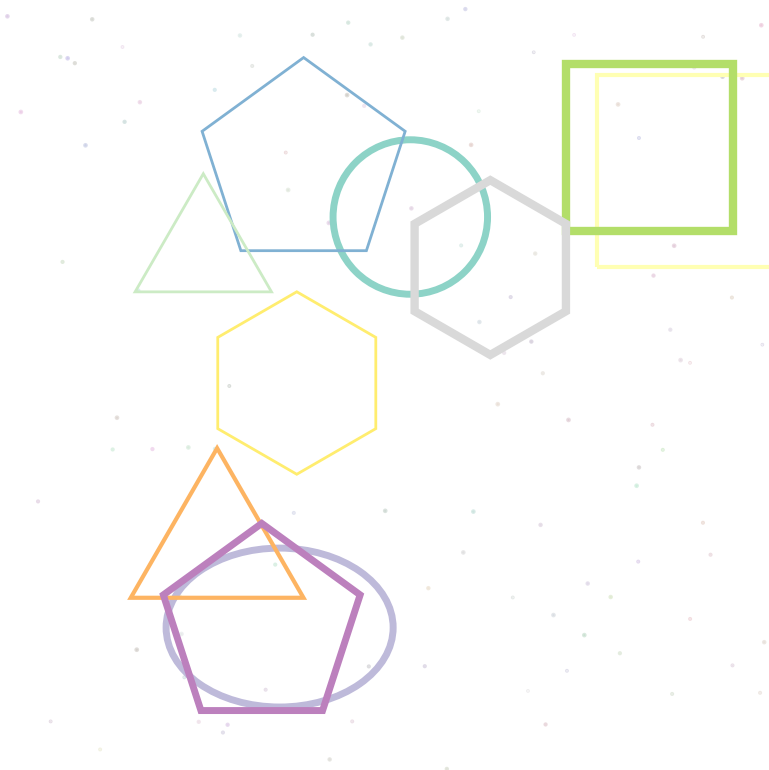[{"shape": "circle", "thickness": 2.5, "radius": 0.5, "center": [0.533, 0.718]}, {"shape": "square", "thickness": 1.5, "radius": 0.62, "center": [0.9, 0.778]}, {"shape": "oval", "thickness": 2.5, "radius": 0.74, "center": [0.363, 0.185]}, {"shape": "pentagon", "thickness": 1, "radius": 0.69, "center": [0.394, 0.787]}, {"shape": "triangle", "thickness": 1.5, "radius": 0.65, "center": [0.282, 0.288]}, {"shape": "square", "thickness": 3, "radius": 0.54, "center": [0.844, 0.808]}, {"shape": "hexagon", "thickness": 3, "radius": 0.57, "center": [0.637, 0.653]}, {"shape": "pentagon", "thickness": 2.5, "radius": 0.67, "center": [0.34, 0.186]}, {"shape": "triangle", "thickness": 1, "radius": 0.51, "center": [0.264, 0.672]}, {"shape": "hexagon", "thickness": 1, "radius": 0.59, "center": [0.385, 0.503]}]